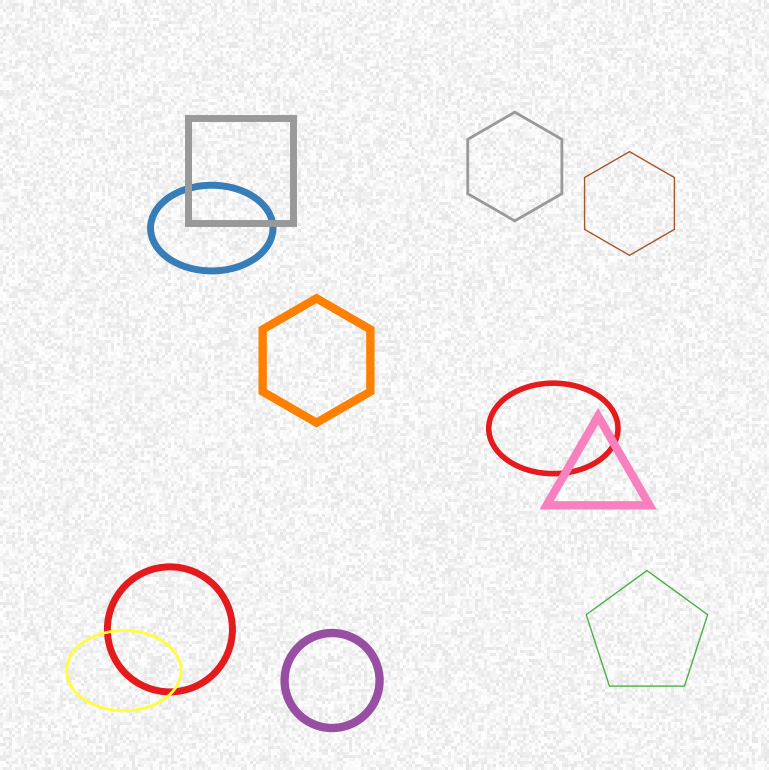[{"shape": "oval", "thickness": 2, "radius": 0.42, "center": [0.719, 0.444]}, {"shape": "circle", "thickness": 2.5, "radius": 0.41, "center": [0.221, 0.183]}, {"shape": "oval", "thickness": 2.5, "radius": 0.4, "center": [0.275, 0.704]}, {"shape": "pentagon", "thickness": 0.5, "radius": 0.41, "center": [0.84, 0.176]}, {"shape": "circle", "thickness": 3, "radius": 0.31, "center": [0.431, 0.116]}, {"shape": "hexagon", "thickness": 3, "radius": 0.4, "center": [0.411, 0.532]}, {"shape": "oval", "thickness": 1, "radius": 0.37, "center": [0.161, 0.129]}, {"shape": "hexagon", "thickness": 0.5, "radius": 0.34, "center": [0.818, 0.736]}, {"shape": "triangle", "thickness": 3, "radius": 0.39, "center": [0.777, 0.382]}, {"shape": "hexagon", "thickness": 1, "radius": 0.35, "center": [0.669, 0.784]}, {"shape": "square", "thickness": 2.5, "radius": 0.34, "center": [0.312, 0.779]}]